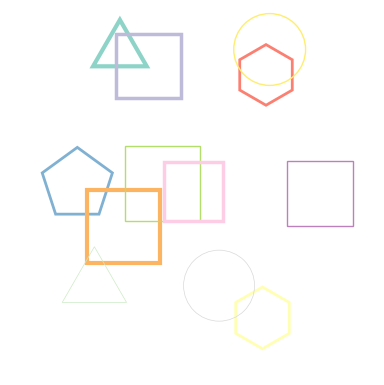[{"shape": "triangle", "thickness": 3, "radius": 0.4, "center": [0.311, 0.868]}, {"shape": "hexagon", "thickness": 2, "radius": 0.4, "center": [0.682, 0.174]}, {"shape": "square", "thickness": 2.5, "radius": 0.42, "center": [0.386, 0.828]}, {"shape": "hexagon", "thickness": 2, "radius": 0.39, "center": [0.691, 0.805]}, {"shape": "pentagon", "thickness": 2, "radius": 0.48, "center": [0.201, 0.521]}, {"shape": "square", "thickness": 3, "radius": 0.47, "center": [0.321, 0.412]}, {"shape": "square", "thickness": 1, "radius": 0.49, "center": [0.422, 0.524]}, {"shape": "square", "thickness": 2.5, "radius": 0.38, "center": [0.503, 0.502]}, {"shape": "circle", "thickness": 0.5, "radius": 0.46, "center": [0.569, 0.258]}, {"shape": "square", "thickness": 1, "radius": 0.43, "center": [0.831, 0.498]}, {"shape": "triangle", "thickness": 0.5, "radius": 0.48, "center": [0.245, 0.263]}, {"shape": "circle", "thickness": 1, "radius": 0.47, "center": [0.7, 0.871]}]